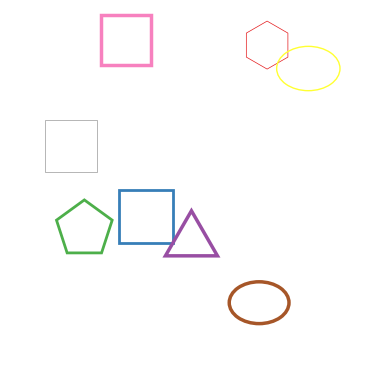[{"shape": "hexagon", "thickness": 0.5, "radius": 0.31, "center": [0.694, 0.883]}, {"shape": "square", "thickness": 2, "radius": 0.34, "center": [0.379, 0.438]}, {"shape": "pentagon", "thickness": 2, "radius": 0.38, "center": [0.219, 0.405]}, {"shape": "triangle", "thickness": 2.5, "radius": 0.39, "center": [0.497, 0.374]}, {"shape": "oval", "thickness": 1, "radius": 0.41, "center": [0.801, 0.822]}, {"shape": "oval", "thickness": 2.5, "radius": 0.39, "center": [0.673, 0.214]}, {"shape": "square", "thickness": 2.5, "radius": 0.32, "center": [0.327, 0.896]}, {"shape": "square", "thickness": 0.5, "radius": 0.34, "center": [0.185, 0.62]}]